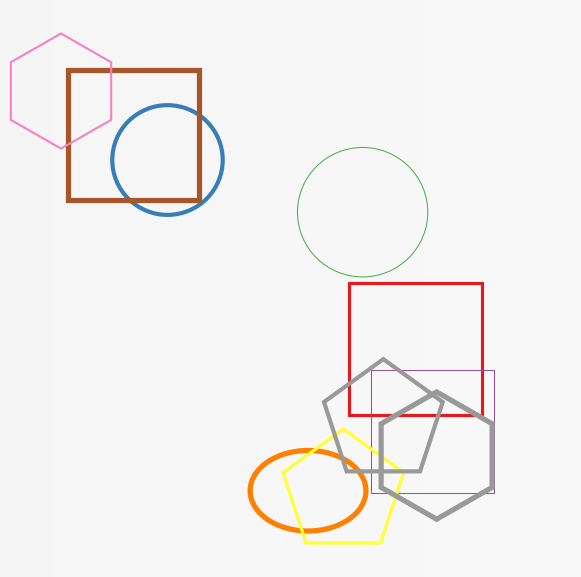[{"shape": "square", "thickness": 1.5, "radius": 0.57, "center": [0.715, 0.395]}, {"shape": "circle", "thickness": 2, "radius": 0.48, "center": [0.288, 0.722]}, {"shape": "circle", "thickness": 0.5, "radius": 0.56, "center": [0.624, 0.632]}, {"shape": "square", "thickness": 0.5, "radius": 0.53, "center": [0.744, 0.252]}, {"shape": "oval", "thickness": 2.5, "radius": 0.5, "center": [0.53, 0.149]}, {"shape": "pentagon", "thickness": 1.5, "radius": 0.55, "center": [0.591, 0.147]}, {"shape": "square", "thickness": 2.5, "radius": 0.56, "center": [0.229, 0.766]}, {"shape": "hexagon", "thickness": 1, "radius": 0.5, "center": [0.105, 0.841]}, {"shape": "pentagon", "thickness": 2, "radius": 0.54, "center": [0.66, 0.27]}, {"shape": "hexagon", "thickness": 2.5, "radius": 0.55, "center": [0.751, 0.21]}]